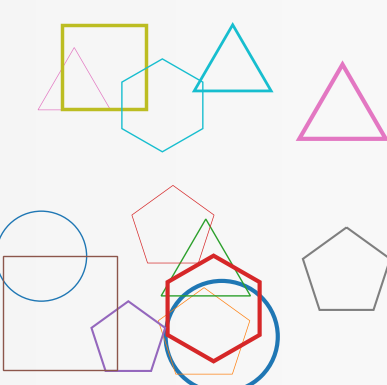[{"shape": "circle", "thickness": 3, "radius": 0.72, "center": [0.572, 0.126]}, {"shape": "circle", "thickness": 1, "radius": 0.58, "center": [0.107, 0.335]}, {"shape": "pentagon", "thickness": 0.5, "radius": 0.62, "center": [0.527, 0.129]}, {"shape": "triangle", "thickness": 1, "radius": 0.67, "center": [0.531, 0.298]}, {"shape": "pentagon", "thickness": 0.5, "radius": 0.56, "center": [0.446, 0.407]}, {"shape": "hexagon", "thickness": 3, "radius": 0.69, "center": [0.551, 0.199]}, {"shape": "pentagon", "thickness": 1.5, "radius": 0.5, "center": [0.331, 0.117]}, {"shape": "square", "thickness": 1, "radius": 0.74, "center": [0.155, 0.187]}, {"shape": "triangle", "thickness": 3, "radius": 0.64, "center": [0.884, 0.704]}, {"shape": "triangle", "thickness": 0.5, "radius": 0.54, "center": [0.192, 0.769]}, {"shape": "pentagon", "thickness": 1.5, "radius": 0.59, "center": [0.894, 0.291]}, {"shape": "square", "thickness": 2.5, "radius": 0.54, "center": [0.269, 0.826]}, {"shape": "triangle", "thickness": 2, "radius": 0.57, "center": [0.601, 0.821]}, {"shape": "hexagon", "thickness": 1, "radius": 0.6, "center": [0.419, 0.726]}]